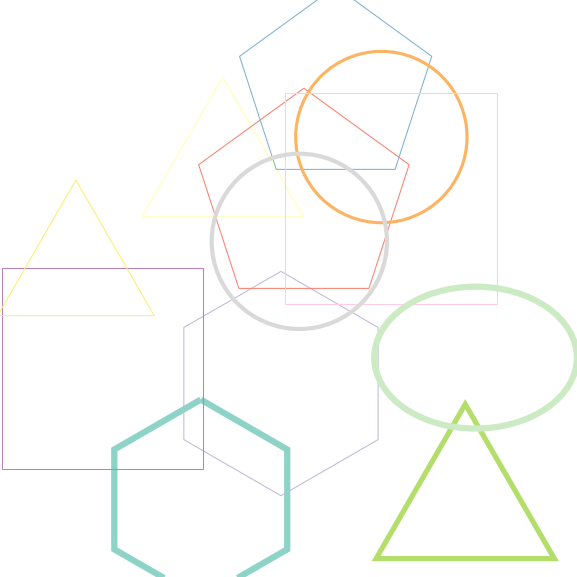[{"shape": "hexagon", "thickness": 3, "radius": 0.86, "center": [0.348, 0.134]}, {"shape": "triangle", "thickness": 0.5, "radius": 0.81, "center": [0.385, 0.704]}, {"shape": "hexagon", "thickness": 0.5, "radius": 0.97, "center": [0.487, 0.335]}, {"shape": "pentagon", "thickness": 0.5, "radius": 0.96, "center": [0.526, 0.655]}, {"shape": "pentagon", "thickness": 0.5, "radius": 0.87, "center": [0.581, 0.847]}, {"shape": "circle", "thickness": 1.5, "radius": 0.74, "center": [0.66, 0.762]}, {"shape": "triangle", "thickness": 2.5, "radius": 0.89, "center": [0.806, 0.121]}, {"shape": "square", "thickness": 0.5, "radius": 0.92, "center": [0.677, 0.656]}, {"shape": "circle", "thickness": 2, "radius": 0.76, "center": [0.518, 0.581]}, {"shape": "square", "thickness": 0.5, "radius": 0.87, "center": [0.178, 0.362]}, {"shape": "oval", "thickness": 3, "radius": 0.88, "center": [0.824, 0.38]}, {"shape": "triangle", "thickness": 0.5, "radius": 0.78, "center": [0.131, 0.531]}]